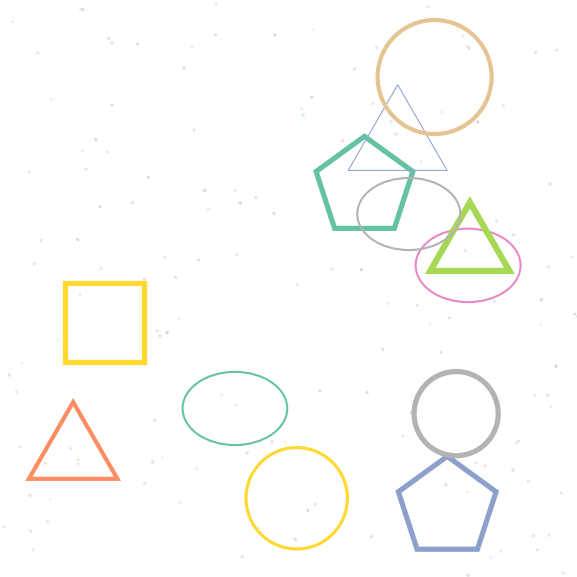[{"shape": "oval", "thickness": 1, "radius": 0.45, "center": [0.407, 0.292]}, {"shape": "pentagon", "thickness": 2.5, "radius": 0.44, "center": [0.631, 0.675]}, {"shape": "triangle", "thickness": 2, "radius": 0.44, "center": [0.127, 0.214]}, {"shape": "triangle", "thickness": 0.5, "radius": 0.49, "center": [0.689, 0.753]}, {"shape": "pentagon", "thickness": 2.5, "radius": 0.44, "center": [0.774, 0.12]}, {"shape": "oval", "thickness": 1, "radius": 0.45, "center": [0.811, 0.54]}, {"shape": "triangle", "thickness": 3, "radius": 0.4, "center": [0.814, 0.57]}, {"shape": "circle", "thickness": 1.5, "radius": 0.44, "center": [0.514, 0.136]}, {"shape": "square", "thickness": 2.5, "radius": 0.34, "center": [0.181, 0.44]}, {"shape": "circle", "thickness": 2, "radius": 0.49, "center": [0.753, 0.866]}, {"shape": "circle", "thickness": 2.5, "radius": 0.36, "center": [0.79, 0.283]}, {"shape": "oval", "thickness": 1, "radius": 0.45, "center": [0.708, 0.629]}]